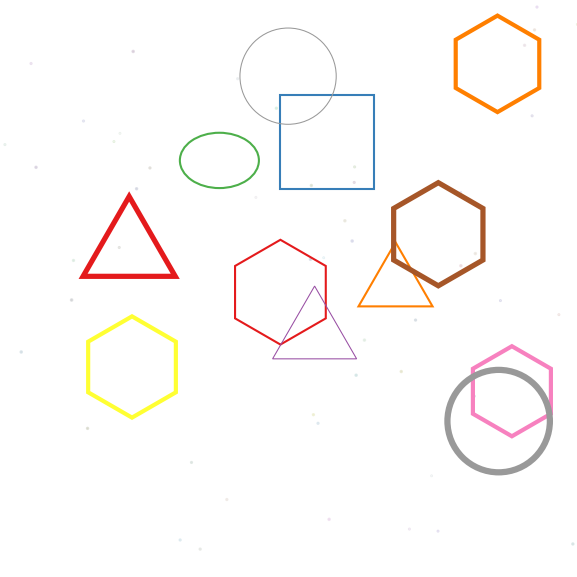[{"shape": "triangle", "thickness": 2.5, "radius": 0.46, "center": [0.224, 0.567]}, {"shape": "hexagon", "thickness": 1, "radius": 0.45, "center": [0.486, 0.493]}, {"shape": "square", "thickness": 1, "radius": 0.41, "center": [0.566, 0.753]}, {"shape": "oval", "thickness": 1, "radius": 0.34, "center": [0.38, 0.721]}, {"shape": "triangle", "thickness": 0.5, "radius": 0.42, "center": [0.545, 0.42]}, {"shape": "hexagon", "thickness": 2, "radius": 0.42, "center": [0.861, 0.889]}, {"shape": "triangle", "thickness": 1, "radius": 0.37, "center": [0.685, 0.506]}, {"shape": "hexagon", "thickness": 2, "radius": 0.44, "center": [0.229, 0.364]}, {"shape": "hexagon", "thickness": 2.5, "radius": 0.45, "center": [0.759, 0.594]}, {"shape": "hexagon", "thickness": 2, "radius": 0.39, "center": [0.886, 0.322]}, {"shape": "circle", "thickness": 0.5, "radius": 0.42, "center": [0.499, 0.867]}, {"shape": "circle", "thickness": 3, "radius": 0.44, "center": [0.863, 0.27]}]